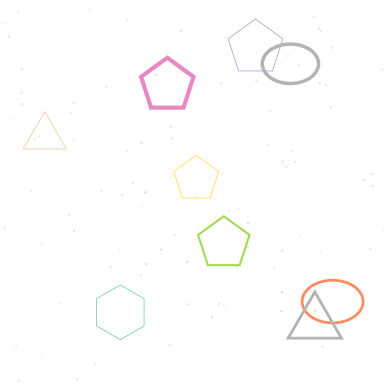[{"shape": "hexagon", "thickness": 0.5, "radius": 0.36, "center": [0.313, 0.189]}, {"shape": "oval", "thickness": 2, "radius": 0.4, "center": [0.864, 0.217]}, {"shape": "pentagon", "thickness": 0.5, "radius": 0.37, "center": [0.664, 0.876]}, {"shape": "pentagon", "thickness": 3, "radius": 0.36, "center": [0.435, 0.778]}, {"shape": "pentagon", "thickness": 1.5, "radius": 0.35, "center": [0.581, 0.368]}, {"shape": "pentagon", "thickness": 0.5, "radius": 0.31, "center": [0.51, 0.535]}, {"shape": "triangle", "thickness": 0.5, "radius": 0.32, "center": [0.116, 0.645]}, {"shape": "triangle", "thickness": 2, "radius": 0.4, "center": [0.818, 0.162]}, {"shape": "oval", "thickness": 2.5, "radius": 0.37, "center": [0.754, 0.834]}]